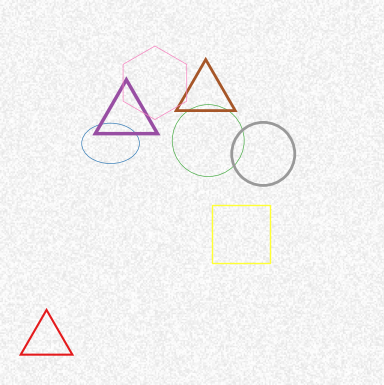[{"shape": "triangle", "thickness": 1.5, "radius": 0.39, "center": [0.121, 0.118]}, {"shape": "oval", "thickness": 0.5, "radius": 0.37, "center": [0.287, 0.628]}, {"shape": "circle", "thickness": 0.5, "radius": 0.47, "center": [0.541, 0.635]}, {"shape": "triangle", "thickness": 2.5, "radius": 0.47, "center": [0.328, 0.7]}, {"shape": "square", "thickness": 1, "radius": 0.38, "center": [0.625, 0.391]}, {"shape": "triangle", "thickness": 2, "radius": 0.44, "center": [0.534, 0.757]}, {"shape": "hexagon", "thickness": 0.5, "radius": 0.48, "center": [0.402, 0.785]}, {"shape": "circle", "thickness": 2, "radius": 0.41, "center": [0.684, 0.6]}]